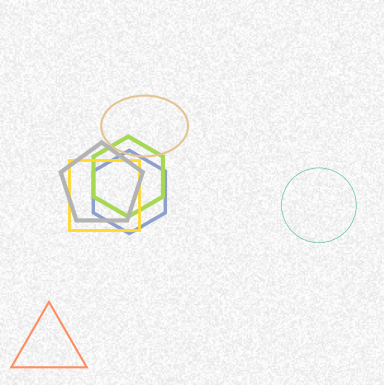[{"shape": "circle", "thickness": 0.5, "radius": 0.49, "center": [0.828, 0.467]}, {"shape": "triangle", "thickness": 1.5, "radius": 0.57, "center": [0.127, 0.103]}, {"shape": "hexagon", "thickness": 2.5, "radius": 0.54, "center": [0.336, 0.501]}, {"shape": "hexagon", "thickness": 3, "radius": 0.52, "center": [0.333, 0.541]}, {"shape": "square", "thickness": 2, "radius": 0.45, "center": [0.271, 0.494]}, {"shape": "oval", "thickness": 1.5, "radius": 0.56, "center": [0.376, 0.673]}, {"shape": "pentagon", "thickness": 3, "radius": 0.56, "center": [0.264, 0.518]}]